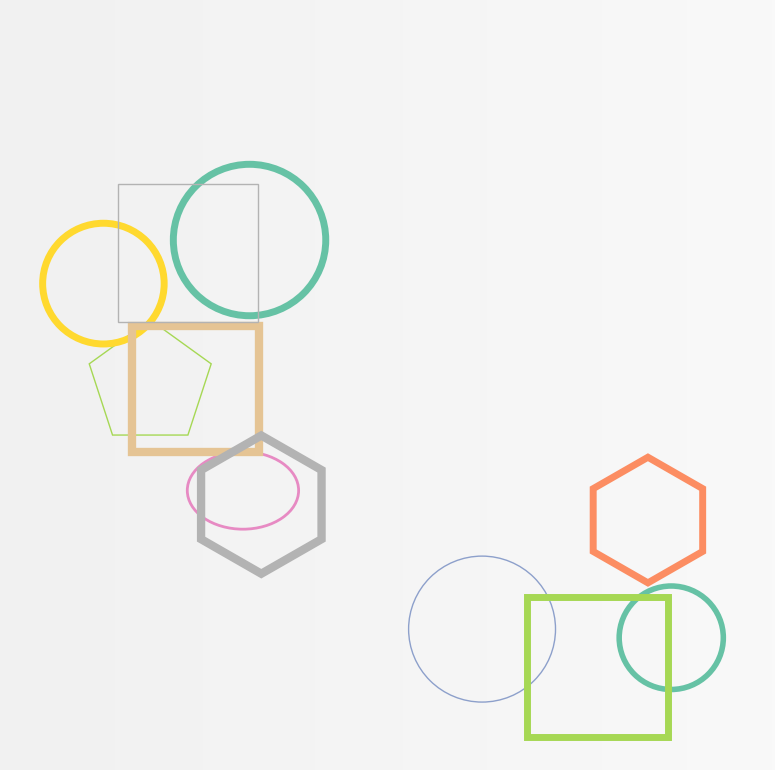[{"shape": "circle", "thickness": 2, "radius": 0.34, "center": [0.866, 0.172]}, {"shape": "circle", "thickness": 2.5, "radius": 0.49, "center": [0.322, 0.688]}, {"shape": "hexagon", "thickness": 2.5, "radius": 0.41, "center": [0.836, 0.325]}, {"shape": "circle", "thickness": 0.5, "radius": 0.47, "center": [0.622, 0.183]}, {"shape": "oval", "thickness": 1, "radius": 0.36, "center": [0.313, 0.363]}, {"shape": "pentagon", "thickness": 0.5, "radius": 0.41, "center": [0.194, 0.502]}, {"shape": "square", "thickness": 2.5, "radius": 0.46, "center": [0.771, 0.133]}, {"shape": "circle", "thickness": 2.5, "radius": 0.39, "center": [0.133, 0.632]}, {"shape": "square", "thickness": 3, "radius": 0.41, "center": [0.252, 0.495]}, {"shape": "hexagon", "thickness": 3, "radius": 0.45, "center": [0.337, 0.345]}, {"shape": "square", "thickness": 0.5, "radius": 0.45, "center": [0.243, 0.671]}]